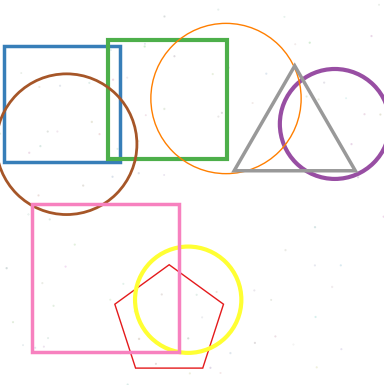[{"shape": "pentagon", "thickness": 1, "radius": 0.74, "center": [0.439, 0.164]}, {"shape": "square", "thickness": 2.5, "radius": 0.75, "center": [0.162, 0.729]}, {"shape": "square", "thickness": 3, "radius": 0.78, "center": [0.435, 0.741]}, {"shape": "circle", "thickness": 3, "radius": 0.71, "center": [0.87, 0.678]}, {"shape": "circle", "thickness": 1, "radius": 0.98, "center": [0.587, 0.744]}, {"shape": "circle", "thickness": 3, "radius": 0.69, "center": [0.489, 0.221]}, {"shape": "circle", "thickness": 2, "radius": 0.91, "center": [0.173, 0.625]}, {"shape": "square", "thickness": 2.5, "radius": 0.96, "center": [0.274, 0.279]}, {"shape": "triangle", "thickness": 2.5, "radius": 0.91, "center": [0.766, 0.647]}]